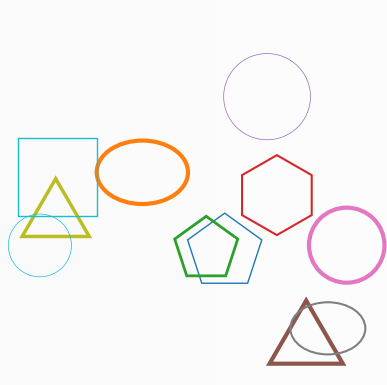[{"shape": "pentagon", "thickness": 1, "radius": 0.5, "center": [0.58, 0.346]}, {"shape": "oval", "thickness": 3, "radius": 0.59, "center": [0.367, 0.552]}, {"shape": "pentagon", "thickness": 2, "radius": 0.43, "center": [0.532, 0.353]}, {"shape": "hexagon", "thickness": 1.5, "radius": 0.52, "center": [0.715, 0.493]}, {"shape": "circle", "thickness": 0.5, "radius": 0.56, "center": [0.689, 0.749]}, {"shape": "triangle", "thickness": 3, "radius": 0.55, "center": [0.79, 0.11]}, {"shape": "circle", "thickness": 3, "radius": 0.49, "center": [0.895, 0.363]}, {"shape": "oval", "thickness": 1.5, "radius": 0.48, "center": [0.846, 0.147]}, {"shape": "triangle", "thickness": 2.5, "radius": 0.5, "center": [0.144, 0.436]}, {"shape": "square", "thickness": 1, "radius": 0.51, "center": [0.149, 0.541]}, {"shape": "circle", "thickness": 0.5, "radius": 0.41, "center": [0.103, 0.362]}]